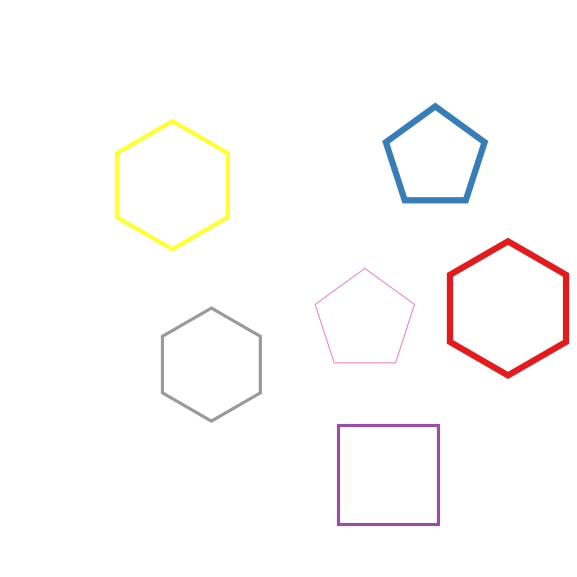[{"shape": "hexagon", "thickness": 3, "radius": 0.58, "center": [0.88, 0.465]}, {"shape": "pentagon", "thickness": 3, "radius": 0.45, "center": [0.754, 0.725]}, {"shape": "square", "thickness": 1.5, "radius": 0.43, "center": [0.672, 0.178]}, {"shape": "hexagon", "thickness": 2, "radius": 0.55, "center": [0.298, 0.678]}, {"shape": "pentagon", "thickness": 0.5, "radius": 0.45, "center": [0.632, 0.444]}, {"shape": "hexagon", "thickness": 1.5, "radius": 0.49, "center": [0.366, 0.368]}]